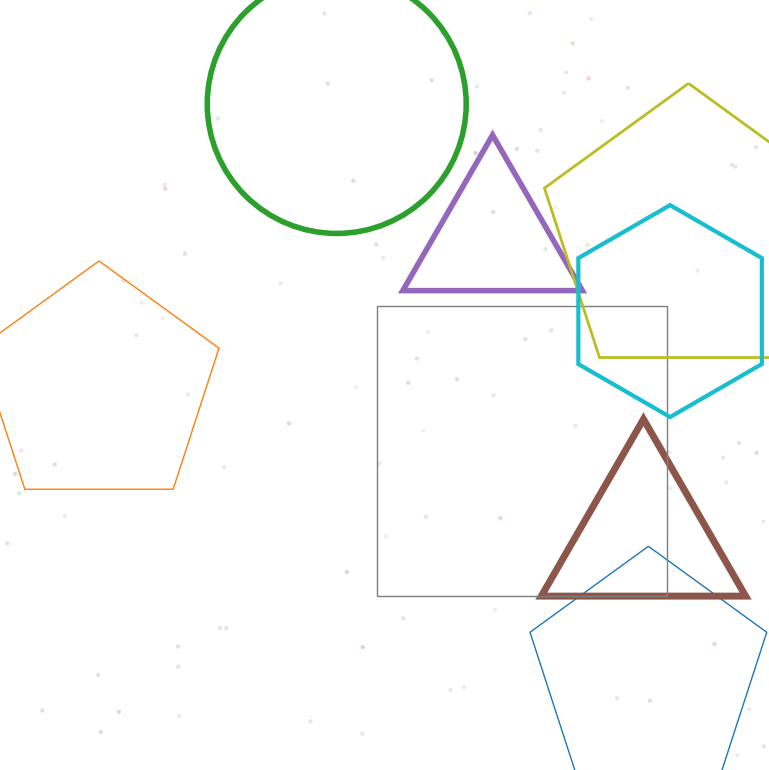[{"shape": "pentagon", "thickness": 0.5, "radius": 0.81, "center": [0.842, 0.129]}, {"shape": "pentagon", "thickness": 0.5, "radius": 0.82, "center": [0.129, 0.497]}, {"shape": "circle", "thickness": 2, "radius": 0.84, "center": [0.437, 0.865]}, {"shape": "triangle", "thickness": 2, "radius": 0.67, "center": [0.64, 0.69]}, {"shape": "triangle", "thickness": 2.5, "radius": 0.77, "center": [0.836, 0.302]}, {"shape": "square", "thickness": 0.5, "radius": 0.94, "center": [0.678, 0.414]}, {"shape": "pentagon", "thickness": 1, "radius": 0.98, "center": [0.894, 0.695]}, {"shape": "hexagon", "thickness": 1.5, "radius": 0.69, "center": [0.87, 0.596]}]